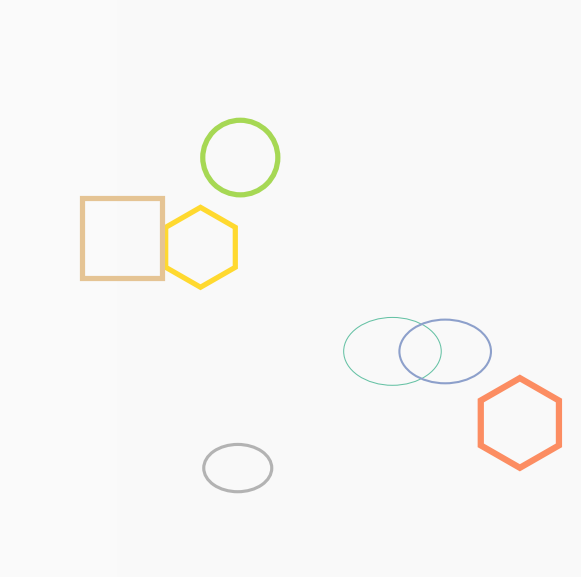[{"shape": "oval", "thickness": 0.5, "radius": 0.42, "center": [0.675, 0.391]}, {"shape": "hexagon", "thickness": 3, "radius": 0.39, "center": [0.894, 0.267]}, {"shape": "oval", "thickness": 1, "radius": 0.39, "center": [0.766, 0.391]}, {"shape": "circle", "thickness": 2.5, "radius": 0.32, "center": [0.413, 0.726]}, {"shape": "hexagon", "thickness": 2.5, "radius": 0.35, "center": [0.345, 0.571]}, {"shape": "square", "thickness": 2.5, "radius": 0.34, "center": [0.21, 0.587]}, {"shape": "oval", "thickness": 1.5, "radius": 0.29, "center": [0.409, 0.189]}]